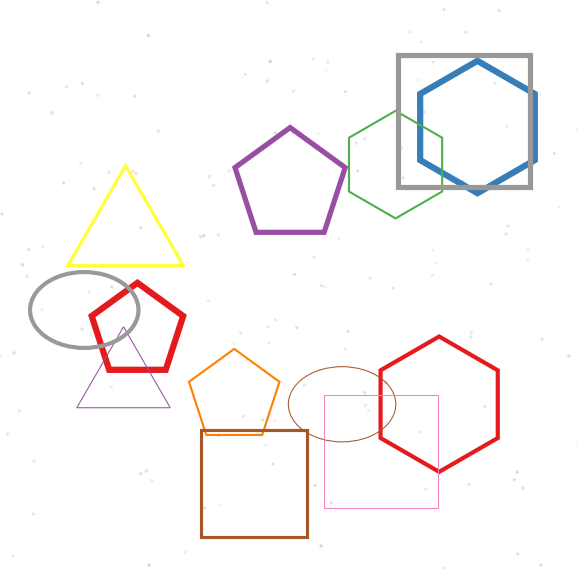[{"shape": "pentagon", "thickness": 3, "radius": 0.42, "center": [0.238, 0.426]}, {"shape": "hexagon", "thickness": 2, "radius": 0.59, "center": [0.76, 0.299]}, {"shape": "hexagon", "thickness": 3, "radius": 0.57, "center": [0.827, 0.779]}, {"shape": "hexagon", "thickness": 1, "radius": 0.47, "center": [0.685, 0.714]}, {"shape": "triangle", "thickness": 0.5, "radius": 0.47, "center": [0.214, 0.34]}, {"shape": "pentagon", "thickness": 2.5, "radius": 0.5, "center": [0.502, 0.678]}, {"shape": "pentagon", "thickness": 1, "radius": 0.41, "center": [0.406, 0.313]}, {"shape": "triangle", "thickness": 1.5, "radius": 0.58, "center": [0.217, 0.597]}, {"shape": "square", "thickness": 1.5, "radius": 0.46, "center": [0.44, 0.162]}, {"shape": "oval", "thickness": 0.5, "radius": 0.47, "center": [0.592, 0.299]}, {"shape": "square", "thickness": 0.5, "radius": 0.49, "center": [0.66, 0.217]}, {"shape": "oval", "thickness": 2, "radius": 0.47, "center": [0.146, 0.462]}, {"shape": "square", "thickness": 2.5, "radius": 0.57, "center": [0.803, 0.789]}]